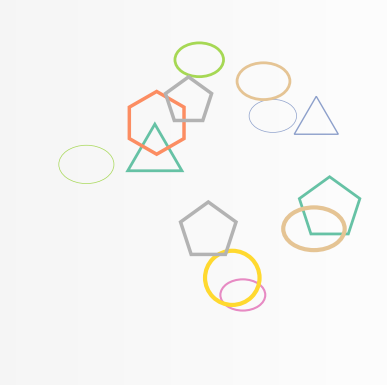[{"shape": "pentagon", "thickness": 2, "radius": 0.41, "center": [0.851, 0.459]}, {"shape": "triangle", "thickness": 2, "radius": 0.4, "center": [0.4, 0.597]}, {"shape": "hexagon", "thickness": 2.5, "radius": 0.41, "center": [0.404, 0.681]}, {"shape": "triangle", "thickness": 1, "radius": 0.33, "center": [0.816, 0.684]}, {"shape": "oval", "thickness": 0.5, "radius": 0.31, "center": [0.704, 0.699]}, {"shape": "oval", "thickness": 1.5, "radius": 0.29, "center": [0.627, 0.234]}, {"shape": "oval", "thickness": 2, "radius": 0.31, "center": [0.514, 0.845]}, {"shape": "oval", "thickness": 0.5, "radius": 0.36, "center": [0.223, 0.573]}, {"shape": "circle", "thickness": 3, "radius": 0.35, "center": [0.599, 0.278]}, {"shape": "oval", "thickness": 2, "radius": 0.34, "center": [0.68, 0.789]}, {"shape": "oval", "thickness": 3, "radius": 0.4, "center": [0.81, 0.406]}, {"shape": "pentagon", "thickness": 2.5, "radius": 0.38, "center": [0.538, 0.4]}, {"shape": "pentagon", "thickness": 2.5, "radius": 0.31, "center": [0.487, 0.738]}]